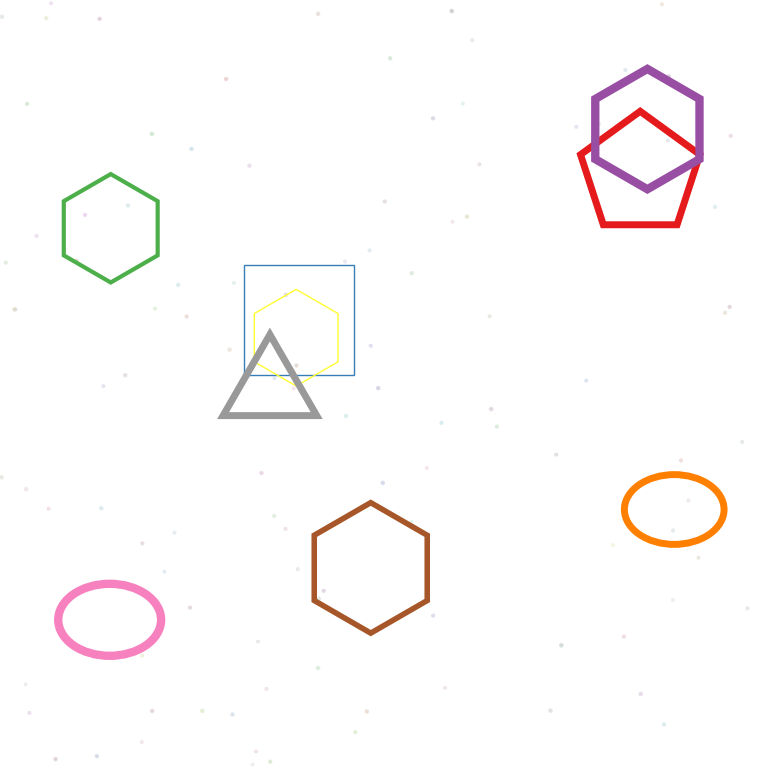[{"shape": "pentagon", "thickness": 2.5, "radius": 0.41, "center": [0.831, 0.774]}, {"shape": "square", "thickness": 0.5, "radius": 0.36, "center": [0.388, 0.585]}, {"shape": "hexagon", "thickness": 1.5, "radius": 0.35, "center": [0.144, 0.704]}, {"shape": "hexagon", "thickness": 3, "radius": 0.39, "center": [0.841, 0.832]}, {"shape": "oval", "thickness": 2.5, "radius": 0.32, "center": [0.876, 0.338]}, {"shape": "hexagon", "thickness": 0.5, "radius": 0.31, "center": [0.385, 0.561]}, {"shape": "hexagon", "thickness": 2, "radius": 0.42, "center": [0.481, 0.262]}, {"shape": "oval", "thickness": 3, "radius": 0.33, "center": [0.142, 0.195]}, {"shape": "triangle", "thickness": 2.5, "radius": 0.35, "center": [0.351, 0.495]}]